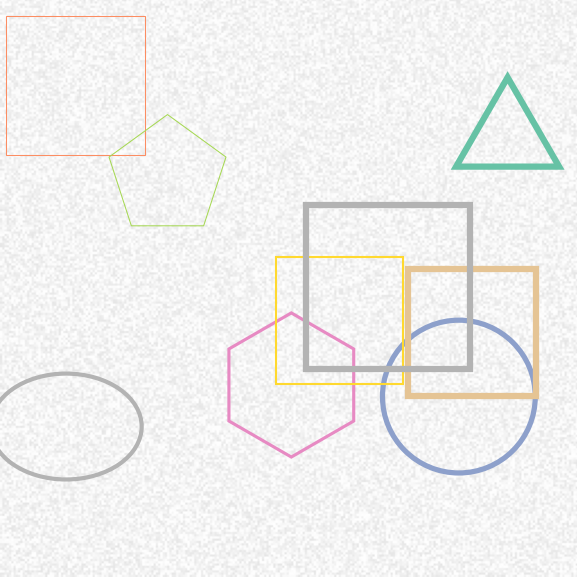[{"shape": "triangle", "thickness": 3, "radius": 0.52, "center": [0.879, 0.762]}, {"shape": "square", "thickness": 0.5, "radius": 0.6, "center": [0.13, 0.851]}, {"shape": "circle", "thickness": 2.5, "radius": 0.66, "center": [0.795, 0.312]}, {"shape": "hexagon", "thickness": 1.5, "radius": 0.62, "center": [0.504, 0.332]}, {"shape": "pentagon", "thickness": 0.5, "radius": 0.53, "center": [0.29, 0.694]}, {"shape": "square", "thickness": 1, "radius": 0.55, "center": [0.588, 0.444]}, {"shape": "square", "thickness": 3, "radius": 0.55, "center": [0.817, 0.424]}, {"shape": "square", "thickness": 3, "radius": 0.71, "center": [0.672, 0.502]}, {"shape": "oval", "thickness": 2, "radius": 0.65, "center": [0.114, 0.261]}]